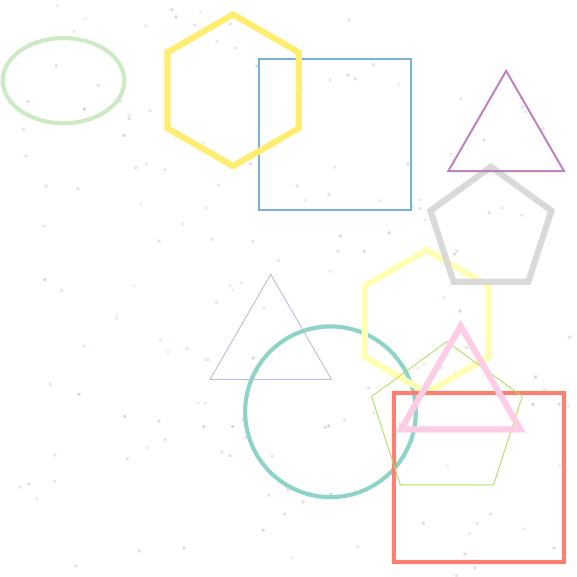[{"shape": "circle", "thickness": 2, "radius": 0.74, "center": [0.572, 0.286]}, {"shape": "hexagon", "thickness": 3, "radius": 0.62, "center": [0.739, 0.443]}, {"shape": "triangle", "thickness": 0.5, "radius": 0.61, "center": [0.469, 0.403]}, {"shape": "square", "thickness": 2, "radius": 0.73, "center": [0.829, 0.172]}, {"shape": "square", "thickness": 1, "radius": 0.65, "center": [0.58, 0.766]}, {"shape": "pentagon", "thickness": 0.5, "radius": 0.69, "center": [0.774, 0.27]}, {"shape": "triangle", "thickness": 3, "radius": 0.6, "center": [0.798, 0.315]}, {"shape": "pentagon", "thickness": 3, "radius": 0.55, "center": [0.85, 0.6]}, {"shape": "triangle", "thickness": 1, "radius": 0.58, "center": [0.876, 0.761]}, {"shape": "oval", "thickness": 2, "radius": 0.53, "center": [0.11, 0.859]}, {"shape": "hexagon", "thickness": 3, "radius": 0.66, "center": [0.404, 0.843]}]